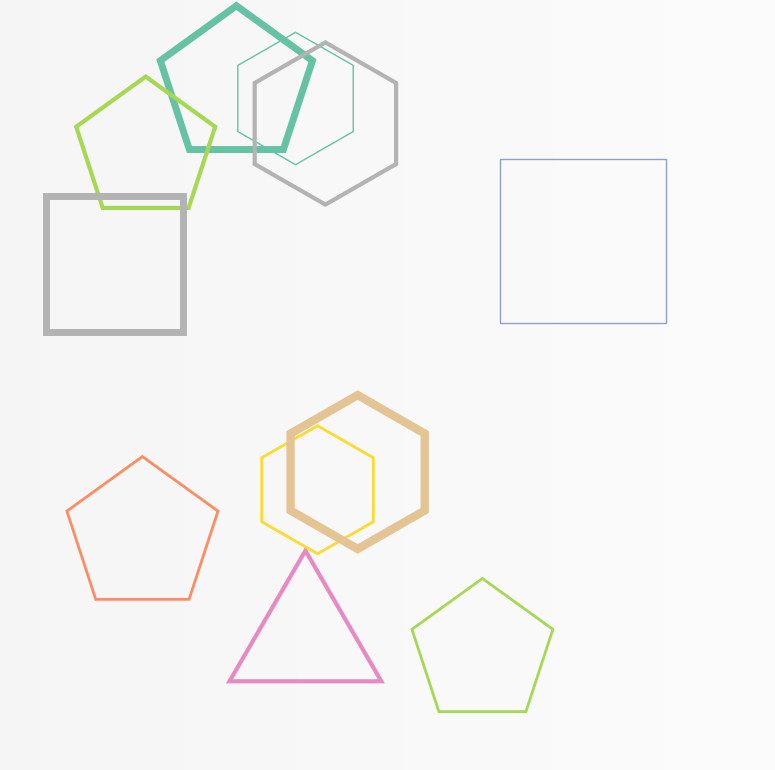[{"shape": "pentagon", "thickness": 2.5, "radius": 0.52, "center": [0.305, 0.889]}, {"shape": "hexagon", "thickness": 0.5, "radius": 0.43, "center": [0.381, 0.872]}, {"shape": "pentagon", "thickness": 1, "radius": 0.51, "center": [0.184, 0.305]}, {"shape": "square", "thickness": 0.5, "radius": 0.53, "center": [0.752, 0.687]}, {"shape": "triangle", "thickness": 1.5, "radius": 0.57, "center": [0.394, 0.172]}, {"shape": "pentagon", "thickness": 1.5, "radius": 0.47, "center": [0.188, 0.806]}, {"shape": "pentagon", "thickness": 1, "radius": 0.48, "center": [0.622, 0.153]}, {"shape": "hexagon", "thickness": 1, "radius": 0.42, "center": [0.41, 0.364]}, {"shape": "hexagon", "thickness": 3, "radius": 0.5, "center": [0.462, 0.387]}, {"shape": "hexagon", "thickness": 1.5, "radius": 0.53, "center": [0.42, 0.84]}, {"shape": "square", "thickness": 2.5, "radius": 0.44, "center": [0.148, 0.657]}]